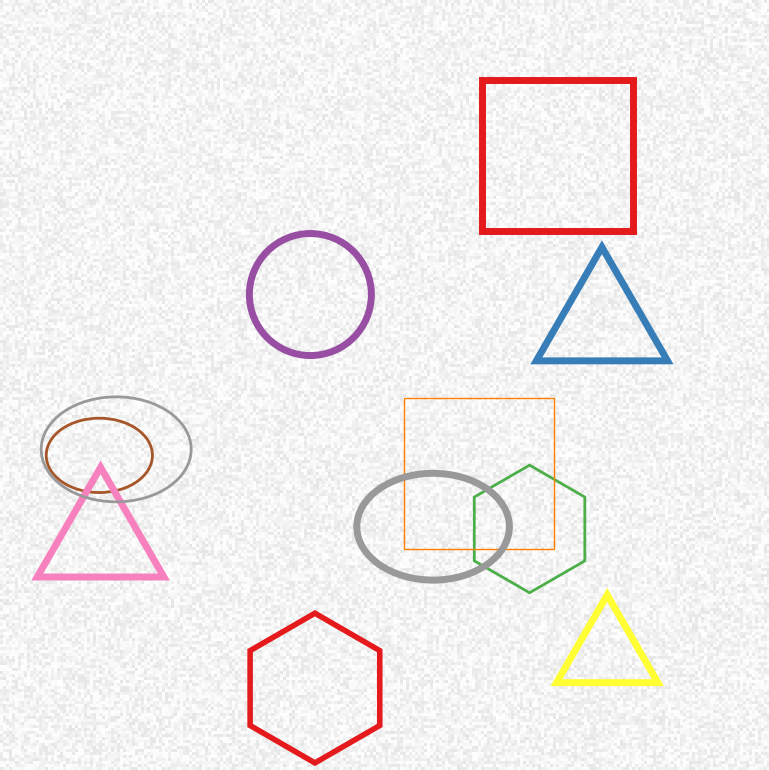[{"shape": "hexagon", "thickness": 2, "radius": 0.49, "center": [0.409, 0.106]}, {"shape": "square", "thickness": 2.5, "radius": 0.49, "center": [0.724, 0.798]}, {"shape": "triangle", "thickness": 2.5, "radius": 0.49, "center": [0.782, 0.581]}, {"shape": "hexagon", "thickness": 1, "radius": 0.41, "center": [0.688, 0.313]}, {"shape": "circle", "thickness": 2.5, "radius": 0.4, "center": [0.403, 0.617]}, {"shape": "square", "thickness": 0.5, "radius": 0.49, "center": [0.622, 0.385]}, {"shape": "triangle", "thickness": 2.5, "radius": 0.38, "center": [0.789, 0.151]}, {"shape": "oval", "thickness": 1, "radius": 0.34, "center": [0.129, 0.409]}, {"shape": "triangle", "thickness": 2.5, "radius": 0.47, "center": [0.131, 0.298]}, {"shape": "oval", "thickness": 2.5, "radius": 0.5, "center": [0.562, 0.316]}, {"shape": "oval", "thickness": 1, "radius": 0.49, "center": [0.151, 0.416]}]